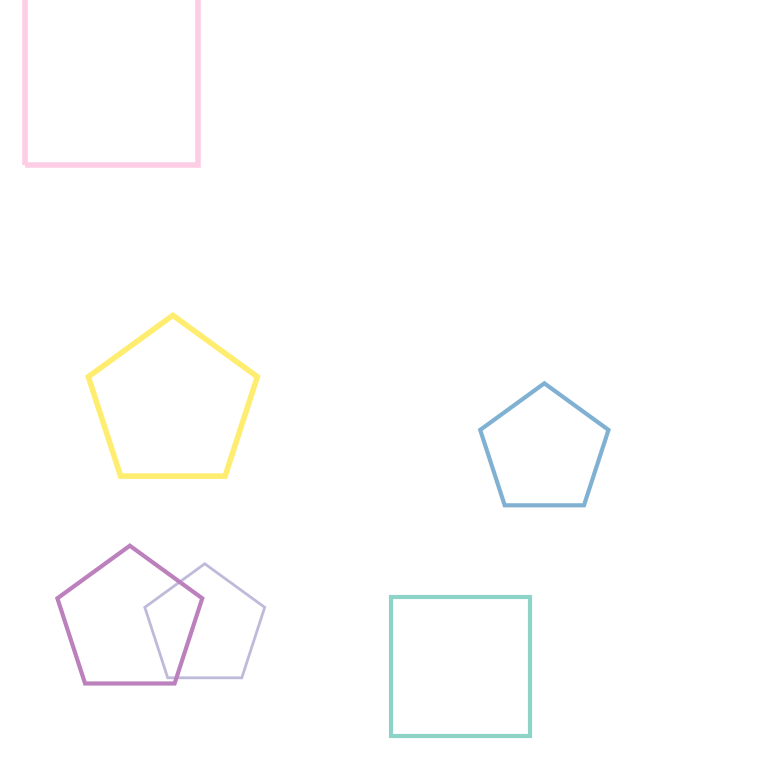[{"shape": "square", "thickness": 1.5, "radius": 0.45, "center": [0.598, 0.134]}, {"shape": "pentagon", "thickness": 1, "radius": 0.41, "center": [0.266, 0.186]}, {"shape": "pentagon", "thickness": 1.5, "radius": 0.44, "center": [0.707, 0.415]}, {"shape": "square", "thickness": 2, "radius": 0.56, "center": [0.145, 0.898]}, {"shape": "pentagon", "thickness": 1.5, "radius": 0.49, "center": [0.169, 0.192]}, {"shape": "pentagon", "thickness": 2, "radius": 0.58, "center": [0.224, 0.475]}]